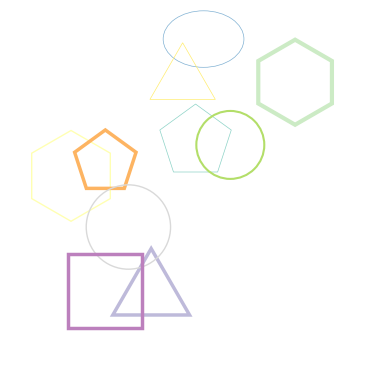[{"shape": "pentagon", "thickness": 0.5, "radius": 0.49, "center": [0.508, 0.632]}, {"shape": "hexagon", "thickness": 1, "radius": 0.59, "center": [0.184, 0.543]}, {"shape": "triangle", "thickness": 2.5, "radius": 0.58, "center": [0.393, 0.239]}, {"shape": "oval", "thickness": 0.5, "radius": 0.52, "center": [0.529, 0.899]}, {"shape": "pentagon", "thickness": 2.5, "radius": 0.42, "center": [0.274, 0.579]}, {"shape": "circle", "thickness": 1.5, "radius": 0.44, "center": [0.598, 0.624]}, {"shape": "circle", "thickness": 1, "radius": 0.55, "center": [0.333, 0.41]}, {"shape": "square", "thickness": 2.5, "radius": 0.48, "center": [0.273, 0.244]}, {"shape": "hexagon", "thickness": 3, "radius": 0.55, "center": [0.767, 0.786]}, {"shape": "triangle", "thickness": 0.5, "radius": 0.49, "center": [0.474, 0.791]}]